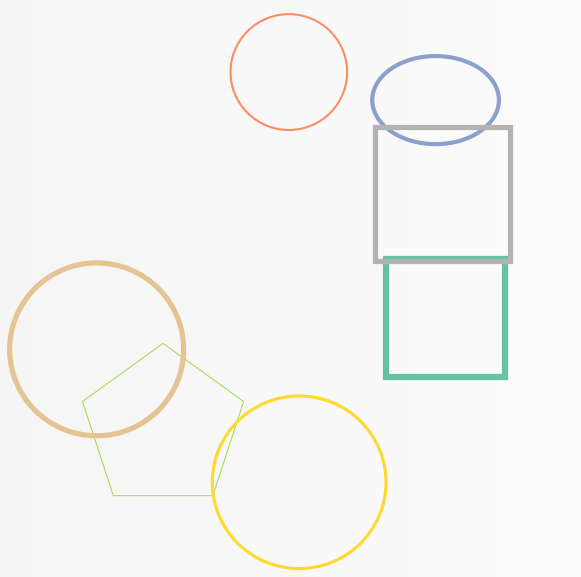[{"shape": "square", "thickness": 3, "radius": 0.51, "center": [0.767, 0.449]}, {"shape": "circle", "thickness": 1, "radius": 0.5, "center": [0.497, 0.874]}, {"shape": "oval", "thickness": 2, "radius": 0.54, "center": [0.749, 0.826]}, {"shape": "pentagon", "thickness": 0.5, "radius": 0.73, "center": [0.281, 0.259]}, {"shape": "circle", "thickness": 1.5, "radius": 0.75, "center": [0.515, 0.164]}, {"shape": "circle", "thickness": 2.5, "radius": 0.75, "center": [0.166, 0.394]}, {"shape": "square", "thickness": 2.5, "radius": 0.58, "center": [0.761, 0.663]}]